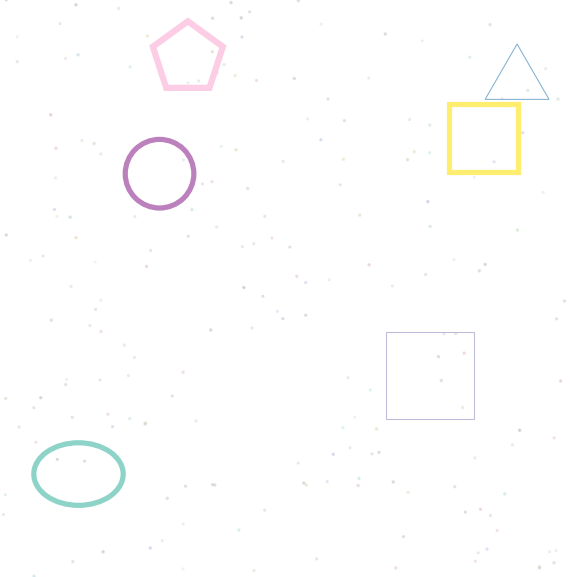[{"shape": "oval", "thickness": 2.5, "radius": 0.39, "center": [0.136, 0.178]}, {"shape": "square", "thickness": 0.5, "radius": 0.38, "center": [0.745, 0.349]}, {"shape": "triangle", "thickness": 0.5, "radius": 0.32, "center": [0.895, 0.859]}, {"shape": "pentagon", "thickness": 3, "radius": 0.32, "center": [0.325, 0.899]}, {"shape": "circle", "thickness": 2.5, "radius": 0.3, "center": [0.276, 0.698]}, {"shape": "square", "thickness": 2.5, "radius": 0.3, "center": [0.837, 0.76]}]